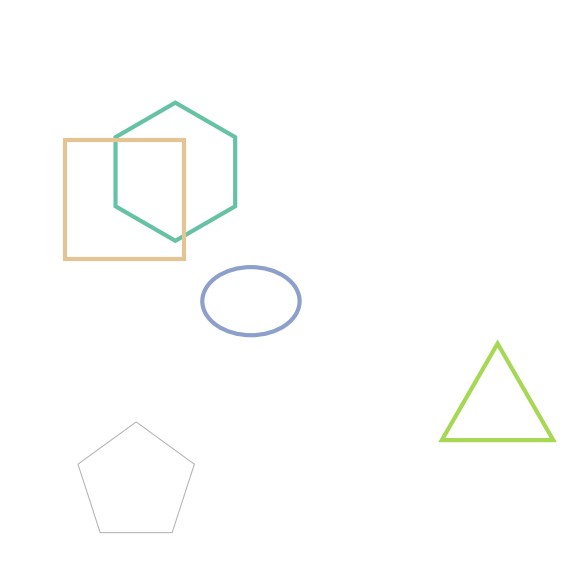[{"shape": "hexagon", "thickness": 2, "radius": 0.6, "center": [0.304, 0.702]}, {"shape": "oval", "thickness": 2, "radius": 0.42, "center": [0.435, 0.478]}, {"shape": "triangle", "thickness": 2, "radius": 0.56, "center": [0.862, 0.293]}, {"shape": "square", "thickness": 2, "radius": 0.52, "center": [0.216, 0.654]}, {"shape": "pentagon", "thickness": 0.5, "radius": 0.53, "center": [0.236, 0.163]}]